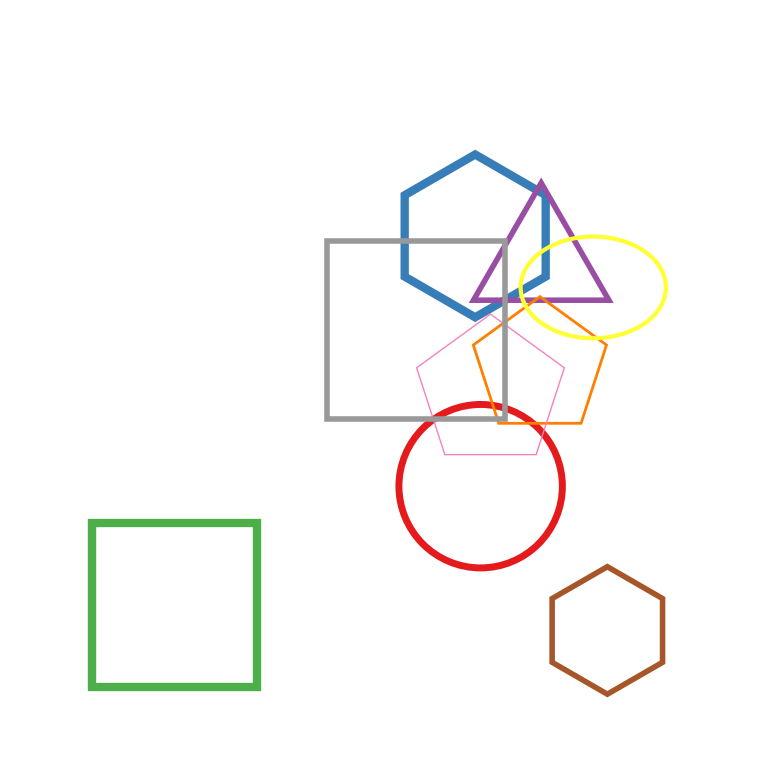[{"shape": "circle", "thickness": 2.5, "radius": 0.53, "center": [0.624, 0.369]}, {"shape": "hexagon", "thickness": 3, "radius": 0.53, "center": [0.617, 0.694]}, {"shape": "square", "thickness": 3, "radius": 0.53, "center": [0.227, 0.214]}, {"shape": "triangle", "thickness": 2, "radius": 0.51, "center": [0.703, 0.661]}, {"shape": "pentagon", "thickness": 1, "radius": 0.45, "center": [0.701, 0.524]}, {"shape": "oval", "thickness": 1.5, "radius": 0.47, "center": [0.771, 0.627]}, {"shape": "hexagon", "thickness": 2, "radius": 0.41, "center": [0.789, 0.181]}, {"shape": "pentagon", "thickness": 0.5, "radius": 0.5, "center": [0.637, 0.491]}, {"shape": "square", "thickness": 2, "radius": 0.58, "center": [0.54, 0.572]}]